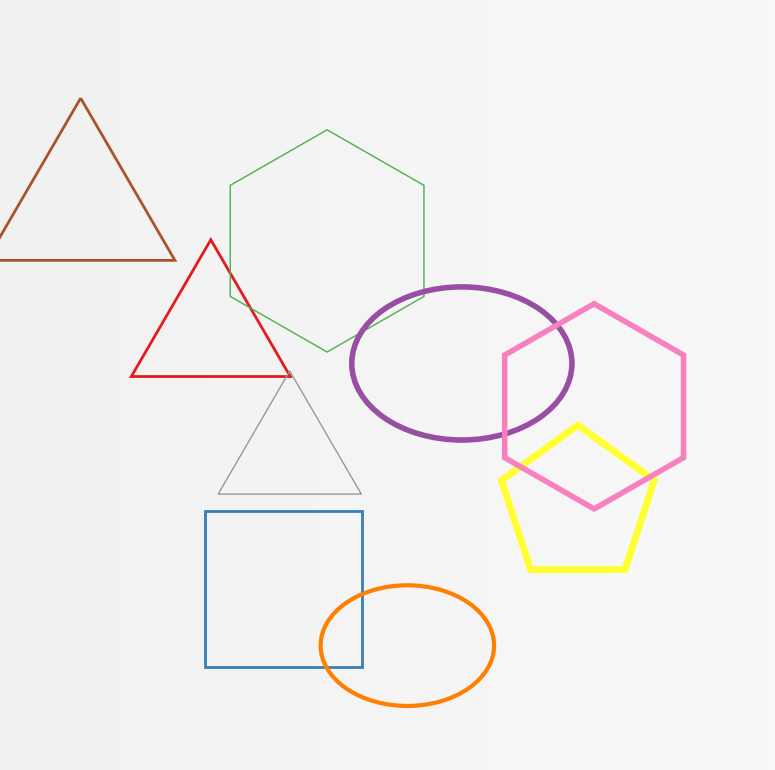[{"shape": "triangle", "thickness": 1, "radius": 0.59, "center": [0.272, 0.57]}, {"shape": "square", "thickness": 1, "radius": 0.51, "center": [0.366, 0.235]}, {"shape": "hexagon", "thickness": 0.5, "radius": 0.72, "center": [0.422, 0.687]}, {"shape": "oval", "thickness": 2, "radius": 0.71, "center": [0.596, 0.528]}, {"shape": "oval", "thickness": 1.5, "radius": 0.56, "center": [0.526, 0.162]}, {"shape": "pentagon", "thickness": 2.5, "radius": 0.52, "center": [0.746, 0.344]}, {"shape": "triangle", "thickness": 1, "radius": 0.7, "center": [0.104, 0.732]}, {"shape": "hexagon", "thickness": 2, "radius": 0.67, "center": [0.767, 0.472]}, {"shape": "triangle", "thickness": 0.5, "radius": 0.53, "center": [0.374, 0.412]}]